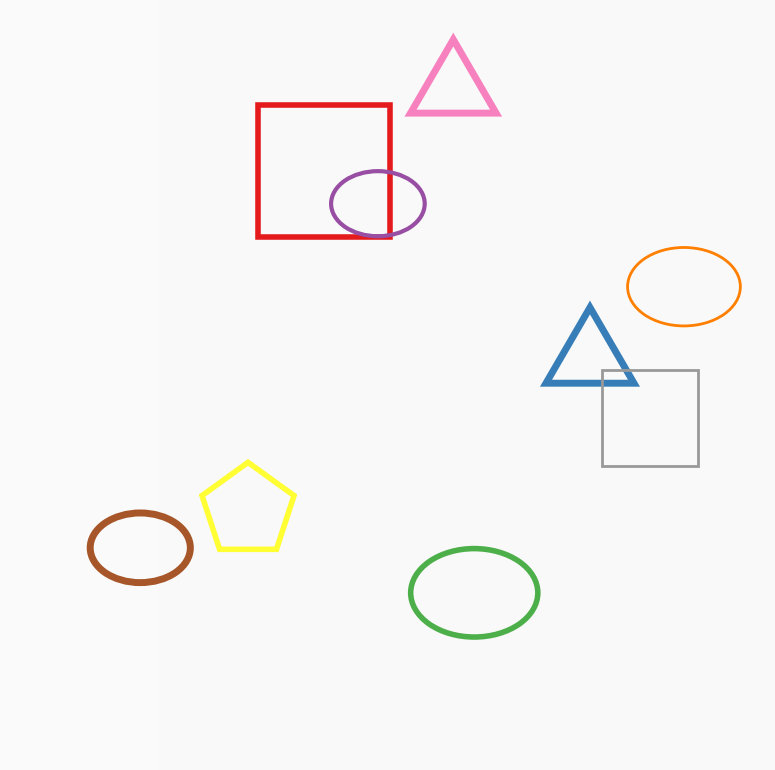[{"shape": "square", "thickness": 2, "radius": 0.43, "center": [0.418, 0.778]}, {"shape": "triangle", "thickness": 2.5, "radius": 0.33, "center": [0.761, 0.535]}, {"shape": "oval", "thickness": 2, "radius": 0.41, "center": [0.612, 0.23]}, {"shape": "oval", "thickness": 1.5, "radius": 0.3, "center": [0.488, 0.735]}, {"shape": "oval", "thickness": 1, "radius": 0.36, "center": [0.883, 0.628]}, {"shape": "pentagon", "thickness": 2, "radius": 0.31, "center": [0.32, 0.337]}, {"shape": "oval", "thickness": 2.5, "radius": 0.32, "center": [0.181, 0.289]}, {"shape": "triangle", "thickness": 2.5, "radius": 0.32, "center": [0.585, 0.885]}, {"shape": "square", "thickness": 1, "radius": 0.31, "center": [0.838, 0.457]}]